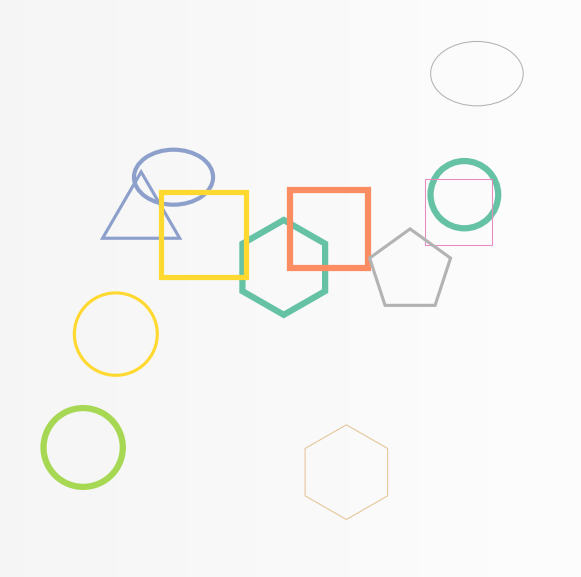[{"shape": "hexagon", "thickness": 3, "radius": 0.41, "center": [0.488, 0.536]}, {"shape": "circle", "thickness": 3, "radius": 0.29, "center": [0.799, 0.662]}, {"shape": "square", "thickness": 3, "radius": 0.34, "center": [0.566, 0.603]}, {"shape": "triangle", "thickness": 1.5, "radius": 0.38, "center": [0.243, 0.625]}, {"shape": "oval", "thickness": 2, "radius": 0.34, "center": [0.299, 0.692]}, {"shape": "square", "thickness": 0.5, "radius": 0.29, "center": [0.789, 0.633]}, {"shape": "circle", "thickness": 3, "radius": 0.34, "center": [0.143, 0.224]}, {"shape": "circle", "thickness": 1.5, "radius": 0.36, "center": [0.199, 0.421]}, {"shape": "square", "thickness": 2.5, "radius": 0.37, "center": [0.35, 0.593]}, {"shape": "hexagon", "thickness": 0.5, "radius": 0.41, "center": [0.596, 0.182]}, {"shape": "pentagon", "thickness": 1.5, "radius": 0.37, "center": [0.706, 0.53]}, {"shape": "oval", "thickness": 0.5, "radius": 0.4, "center": [0.82, 0.872]}]